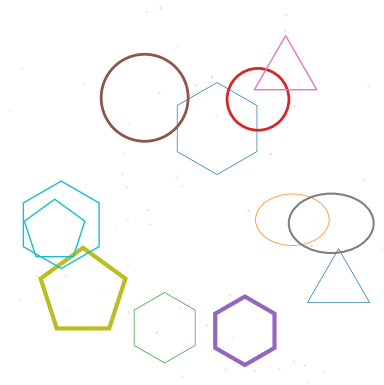[{"shape": "hexagon", "thickness": 0.5, "radius": 0.6, "center": [0.564, 0.666]}, {"shape": "triangle", "thickness": 0.5, "radius": 0.47, "center": [0.879, 0.26]}, {"shape": "oval", "thickness": 0.5, "radius": 0.48, "center": [0.759, 0.429]}, {"shape": "hexagon", "thickness": 0.5, "radius": 0.46, "center": [0.428, 0.149]}, {"shape": "circle", "thickness": 2, "radius": 0.4, "center": [0.67, 0.742]}, {"shape": "hexagon", "thickness": 3, "radius": 0.44, "center": [0.636, 0.141]}, {"shape": "circle", "thickness": 2, "radius": 0.56, "center": [0.376, 0.746]}, {"shape": "triangle", "thickness": 1, "radius": 0.47, "center": [0.742, 0.814]}, {"shape": "oval", "thickness": 1.5, "radius": 0.55, "center": [0.86, 0.42]}, {"shape": "pentagon", "thickness": 3, "radius": 0.58, "center": [0.216, 0.241]}, {"shape": "hexagon", "thickness": 1, "radius": 0.57, "center": [0.159, 0.416]}, {"shape": "pentagon", "thickness": 1, "radius": 0.41, "center": [0.142, 0.4]}]